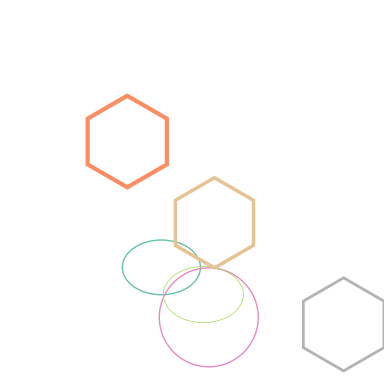[{"shape": "oval", "thickness": 1, "radius": 0.51, "center": [0.419, 0.306]}, {"shape": "hexagon", "thickness": 3, "radius": 0.59, "center": [0.331, 0.632]}, {"shape": "circle", "thickness": 1, "radius": 0.64, "center": [0.542, 0.176]}, {"shape": "oval", "thickness": 0.5, "radius": 0.52, "center": [0.528, 0.235]}, {"shape": "hexagon", "thickness": 2.5, "radius": 0.59, "center": [0.557, 0.421]}, {"shape": "hexagon", "thickness": 2, "radius": 0.6, "center": [0.893, 0.157]}]